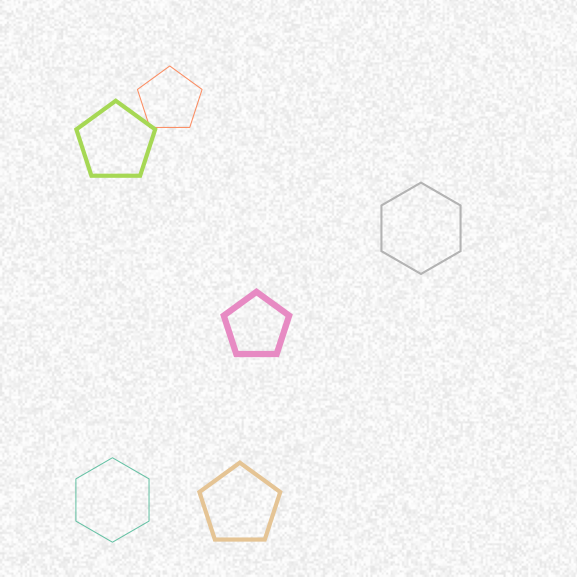[{"shape": "hexagon", "thickness": 0.5, "radius": 0.37, "center": [0.195, 0.133]}, {"shape": "pentagon", "thickness": 0.5, "radius": 0.29, "center": [0.294, 0.826]}, {"shape": "pentagon", "thickness": 3, "radius": 0.3, "center": [0.444, 0.434]}, {"shape": "pentagon", "thickness": 2, "radius": 0.36, "center": [0.2, 0.753]}, {"shape": "pentagon", "thickness": 2, "radius": 0.37, "center": [0.415, 0.124]}, {"shape": "hexagon", "thickness": 1, "radius": 0.4, "center": [0.729, 0.604]}]